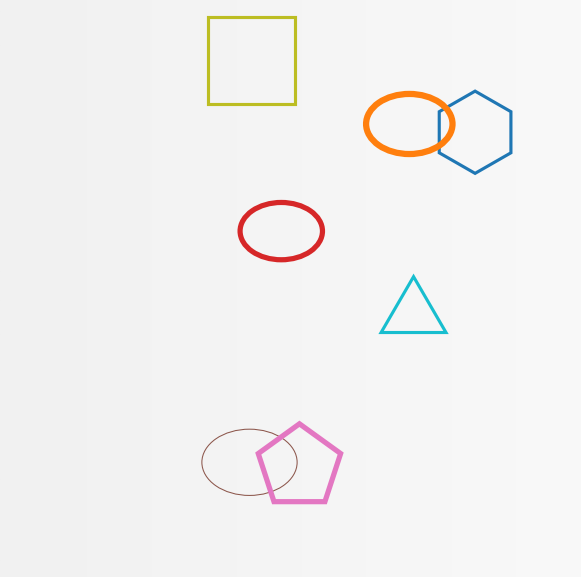[{"shape": "hexagon", "thickness": 1.5, "radius": 0.36, "center": [0.817, 0.77]}, {"shape": "oval", "thickness": 3, "radius": 0.37, "center": [0.704, 0.784]}, {"shape": "oval", "thickness": 2.5, "radius": 0.35, "center": [0.484, 0.599]}, {"shape": "oval", "thickness": 0.5, "radius": 0.41, "center": [0.429, 0.199]}, {"shape": "pentagon", "thickness": 2.5, "radius": 0.37, "center": [0.515, 0.191]}, {"shape": "square", "thickness": 1.5, "radius": 0.38, "center": [0.432, 0.895]}, {"shape": "triangle", "thickness": 1.5, "radius": 0.32, "center": [0.711, 0.456]}]